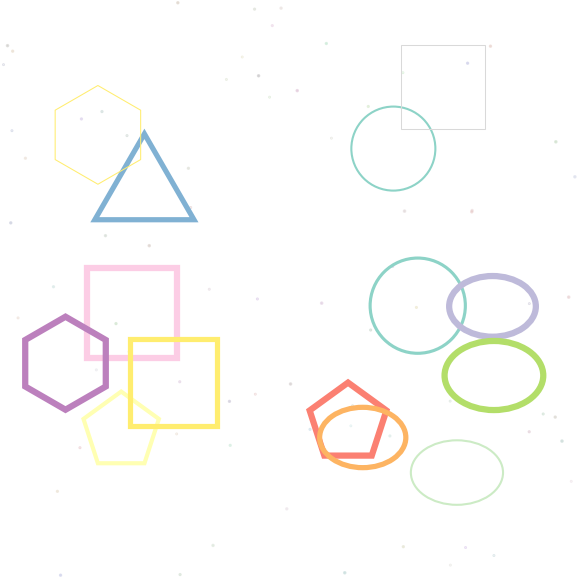[{"shape": "circle", "thickness": 1, "radius": 0.36, "center": [0.681, 0.742]}, {"shape": "circle", "thickness": 1.5, "radius": 0.41, "center": [0.723, 0.47]}, {"shape": "pentagon", "thickness": 2, "radius": 0.34, "center": [0.21, 0.252]}, {"shape": "oval", "thickness": 3, "radius": 0.38, "center": [0.853, 0.469]}, {"shape": "pentagon", "thickness": 3, "radius": 0.35, "center": [0.603, 0.267]}, {"shape": "triangle", "thickness": 2.5, "radius": 0.5, "center": [0.25, 0.668]}, {"shape": "oval", "thickness": 2.5, "radius": 0.37, "center": [0.628, 0.242]}, {"shape": "oval", "thickness": 3, "radius": 0.43, "center": [0.855, 0.349]}, {"shape": "square", "thickness": 3, "radius": 0.39, "center": [0.229, 0.457]}, {"shape": "square", "thickness": 0.5, "radius": 0.37, "center": [0.768, 0.848]}, {"shape": "hexagon", "thickness": 3, "radius": 0.4, "center": [0.113, 0.37]}, {"shape": "oval", "thickness": 1, "radius": 0.4, "center": [0.791, 0.181]}, {"shape": "hexagon", "thickness": 0.5, "radius": 0.43, "center": [0.17, 0.766]}, {"shape": "square", "thickness": 2.5, "radius": 0.38, "center": [0.3, 0.337]}]